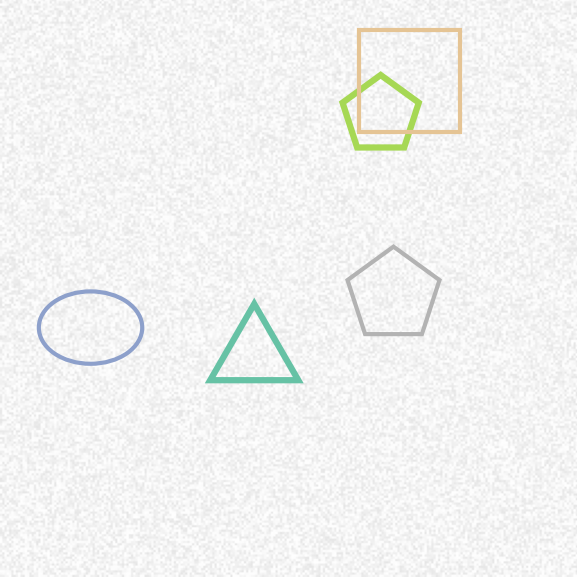[{"shape": "triangle", "thickness": 3, "radius": 0.44, "center": [0.44, 0.385]}, {"shape": "oval", "thickness": 2, "radius": 0.45, "center": [0.157, 0.432]}, {"shape": "pentagon", "thickness": 3, "radius": 0.35, "center": [0.659, 0.8]}, {"shape": "square", "thickness": 2, "radius": 0.44, "center": [0.709, 0.859]}, {"shape": "pentagon", "thickness": 2, "radius": 0.42, "center": [0.681, 0.488]}]